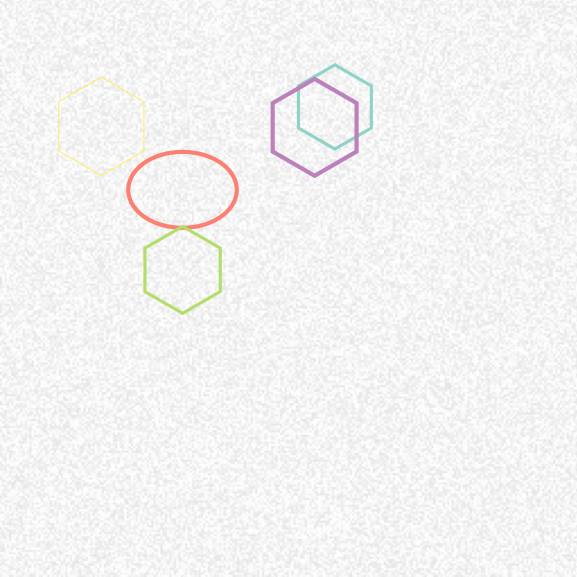[{"shape": "hexagon", "thickness": 1.5, "radius": 0.36, "center": [0.58, 0.814]}, {"shape": "oval", "thickness": 2, "radius": 0.47, "center": [0.316, 0.67]}, {"shape": "hexagon", "thickness": 1.5, "radius": 0.38, "center": [0.316, 0.532]}, {"shape": "hexagon", "thickness": 2, "radius": 0.42, "center": [0.545, 0.779]}, {"shape": "hexagon", "thickness": 0.5, "radius": 0.43, "center": [0.175, 0.78]}]